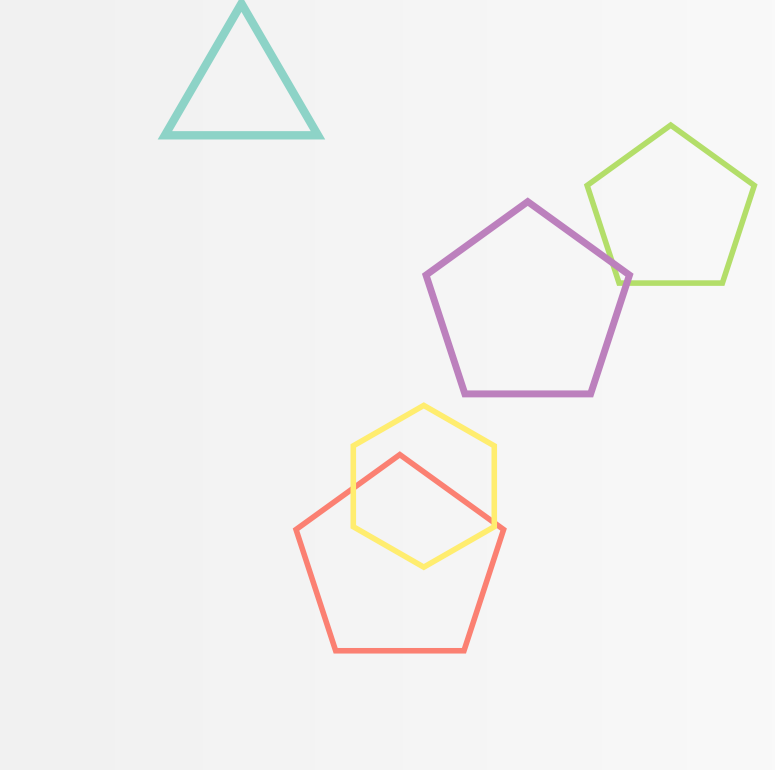[{"shape": "triangle", "thickness": 3, "radius": 0.57, "center": [0.312, 0.881]}, {"shape": "pentagon", "thickness": 2, "radius": 0.7, "center": [0.516, 0.269]}, {"shape": "pentagon", "thickness": 2, "radius": 0.57, "center": [0.865, 0.724]}, {"shape": "pentagon", "thickness": 2.5, "radius": 0.69, "center": [0.681, 0.6]}, {"shape": "hexagon", "thickness": 2, "radius": 0.53, "center": [0.547, 0.368]}]